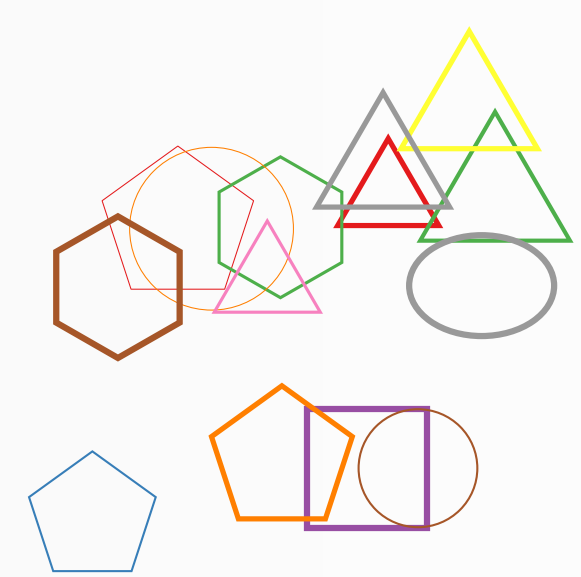[{"shape": "triangle", "thickness": 2.5, "radius": 0.5, "center": [0.668, 0.659]}, {"shape": "pentagon", "thickness": 0.5, "radius": 0.69, "center": [0.306, 0.609]}, {"shape": "pentagon", "thickness": 1, "radius": 0.57, "center": [0.159, 0.103]}, {"shape": "triangle", "thickness": 2, "radius": 0.74, "center": [0.852, 0.657]}, {"shape": "hexagon", "thickness": 1.5, "radius": 0.61, "center": [0.483, 0.606]}, {"shape": "square", "thickness": 3, "radius": 0.52, "center": [0.631, 0.188]}, {"shape": "pentagon", "thickness": 2.5, "radius": 0.64, "center": [0.485, 0.204]}, {"shape": "circle", "thickness": 0.5, "radius": 0.7, "center": [0.364, 0.603]}, {"shape": "triangle", "thickness": 2.5, "radius": 0.68, "center": [0.807, 0.809]}, {"shape": "circle", "thickness": 1, "radius": 0.51, "center": [0.719, 0.188]}, {"shape": "hexagon", "thickness": 3, "radius": 0.61, "center": [0.203, 0.502]}, {"shape": "triangle", "thickness": 1.5, "radius": 0.53, "center": [0.46, 0.511]}, {"shape": "triangle", "thickness": 2.5, "radius": 0.66, "center": [0.659, 0.707]}, {"shape": "oval", "thickness": 3, "radius": 0.62, "center": [0.829, 0.505]}]